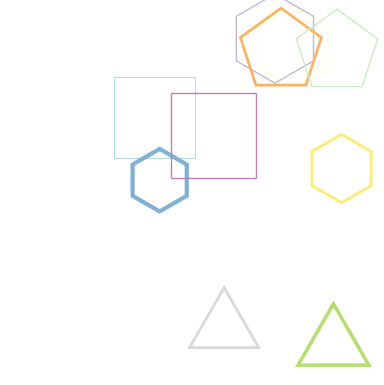[{"shape": "square", "thickness": 0.5, "radius": 0.53, "center": [0.402, 0.696]}, {"shape": "hexagon", "thickness": 0.5, "radius": 0.53, "center": [0.76, 0.878]}, {"shape": "hexagon", "thickness": 1, "radius": 0.58, "center": [0.714, 0.9]}, {"shape": "hexagon", "thickness": 3, "radius": 0.41, "center": [0.415, 0.532]}, {"shape": "pentagon", "thickness": 2, "radius": 0.55, "center": [0.73, 0.868]}, {"shape": "triangle", "thickness": 2.5, "radius": 0.53, "center": [0.866, 0.105]}, {"shape": "triangle", "thickness": 2, "radius": 0.52, "center": [0.582, 0.149]}, {"shape": "square", "thickness": 1, "radius": 0.55, "center": [0.555, 0.648]}, {"shape": "pentagon", "thickness": 1, "radius": 0.56, "center": [0.875, 0.865]}, {"shape": "hexagon", "thickness": 2, "radius": 0.44, "center": [0.887, 0.562]}]